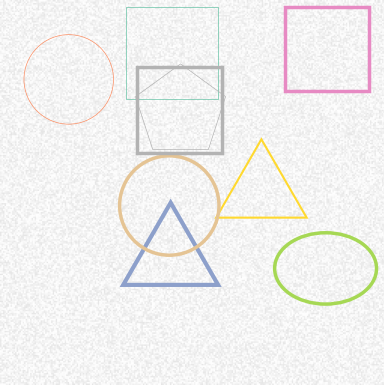[{"shape": "square", "thickness": 0.5, "radius": 0.6, "center": [0.448, 0.861]}, {"shape": "circle", "thickness": 0.5, "radius": 0.58, "center": [0.179, 0.794]}, {"shape": "triangle", "thickness": 3, "radius": 0.71, "center": [0.443, 0.331]}, {"shape": "square", "thickness": 2.5, "radius": 0.55, "center": [0.85, 0.872]}, {"shape": "oval", "thickness": 2.5, "radius": 0.66, "center": [0.846, 0.303]}, {"shape": "triangle", "thickness": 1.5, "radius": 0.68, "center": [0.679, 0.503]}, {"shape": "circle", "thickness": 2.5, "radius": 0.65, "center": [0.44, 0.466]}, {"shape": "pentagon", "thickness": 0.5, "radius": 0.61, "center": [0.469, 0.711]}, {"shape": "square", "thickness": 2.5, "radius": 0.55, "center": [0.467, 0.714]}]